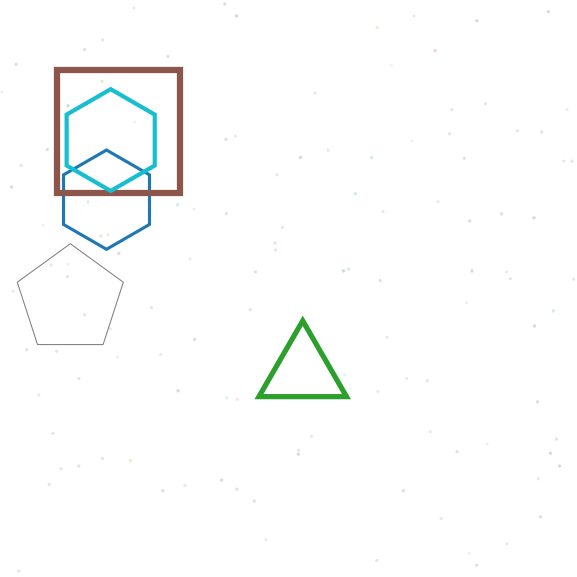[{"shape": "hexagon", "thickness": 1.5, "radius": 0.43, "center": [0.184, 0.653]}, {"shape": "triangle", "thickness": 2.5, "radius": 0.44, "center": [0.524, 0.356]}, {"shape": "square", "thickness": 3, "radius": 0.53, "center": [0.205, 0.772]}, {"shape": "pentagon", "thickness": 0.5, "radius": 0.48, "center": [0.122, 0.481]}, {"shape": "hexagon", "thickness": 2, "radius": 0.44, "center": [0.192, 0.757]}]